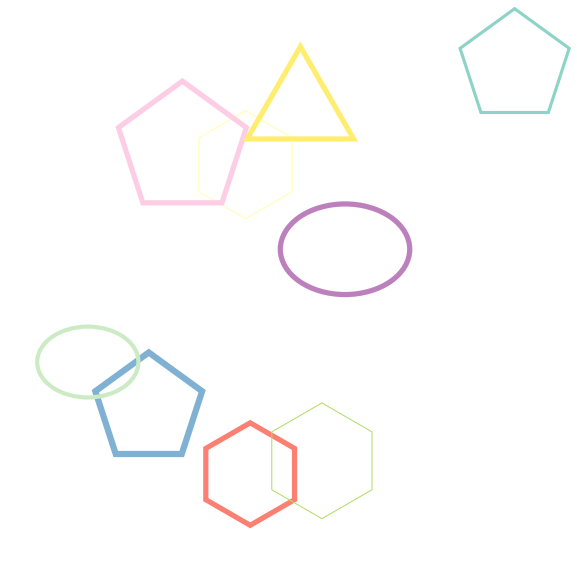[{"shape": "pentagon", "thickness": 1.5, "radius": 0.5, "center": [0.891, 0.885]}, {"shape": "hexagon", "thickness": 0.5, "radius": 0.47, "center": [0.425, 0.714]}, {"shape": "hexagon", "thickness": 2.5, "radius": 0.44, "center": [0.433, 0.178]}, {"shape": "pentagon", "thickness": 3, "radius": 0.49, "center": [0.258, 0.292]}, {"shape": "hexagon", "thickness": 0.5, "radius": 0.5, "center": [0.557, 0.201]}, {"shape": "pentagon", "thickness": 2.5, "radius": 0.58, "center": [0.316, 0.742]}, {"shape": "oval", "thickness": 2.5, "radius": 0.56, "center": [0.597, 0.568]}, {"shape": "oval", "thickness": 2, "radius": 0.44, "center": [0.152, 0.372]}, {"shape": "triangle", "thickness": 2.5, "radius": 0.53, "center": [0.52, 0.812]}]